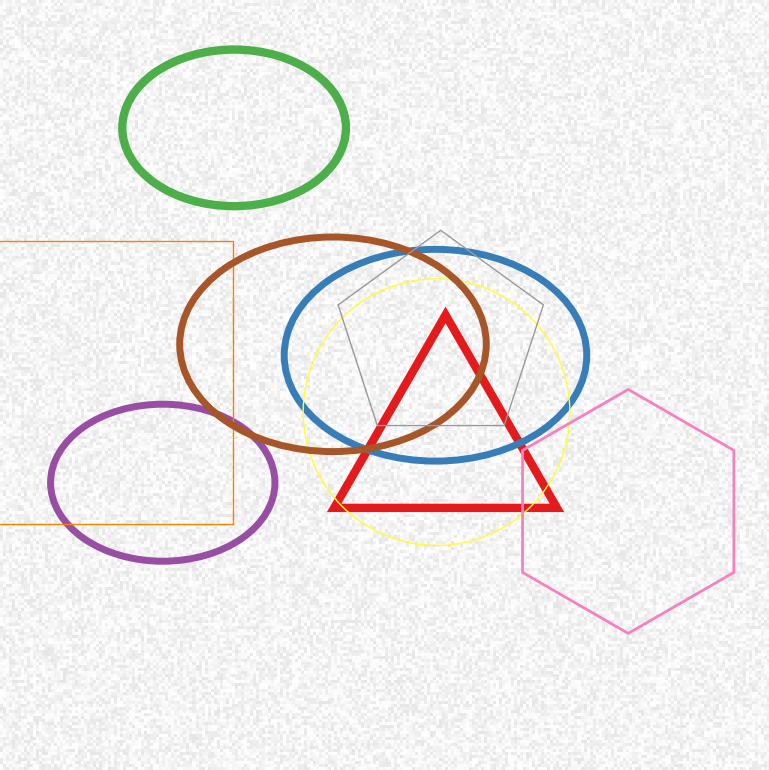[{"shape": "triangle", "thickness": 3, "radius": 0.84, "center": [0.579, 0.424]}, {"shape": "oval", "thickness": 2.5, "radius": 0.98, "center": [0.566, 0.539]}, {"shape": "oval", "thickness": 3, "radius": 0.73, "center": [0.304, 0.834]}, {"shape": "oval", "thickness": 2.5, "radius": 0.73, "center": [0.211, 0.373]}, {"shape": "square", "thickness": 0.5, "radius": 0.92, "center": [0.118, 0.503]}, {"shape": "circle", "thickness": 0.5, "radius": 0.87, "center": [0.567, 0.465]}, {"shape": "oval", "thickness": 2.5, "radius": 1.0, "center": [0.432, 0.553]}, {"shape": "hexagon", "thickness": 1, "radius": 0.79, "center": [0.816, 0.336]}, {"shape": "pentagon", "thickness": 0.5, "radius": 0.7, "center": [0.572, 0.561]}]